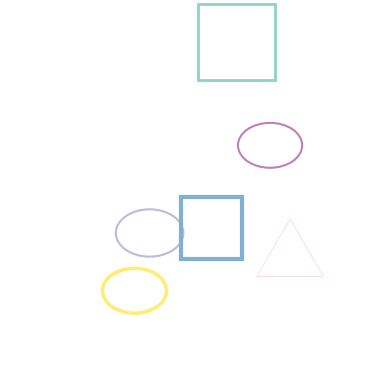[{"shape": "square", "thickness": 2, "radius": 0.5, "center": [0.615, 0.891]}, {"shape": "oval", "thickness": 1.5, "radius": 0.44, "center": [0.389, 0.395]}, {"shape": "square", "thickness": 3, "radius": 0.4, "center": [0.549, 0.408]}, {"shape": "triangle", "thickness": 0.5, "radius": 0.5, "center": [0.753, 0.332]}, {"shape": "oval", "thickness": 1.5, "radius": 0.42, "center": [0.701, 0.623]}, {"shape": "oval", "thickness": 2.5, "radius": 0.42, "center": [0.349, 0.245]}]